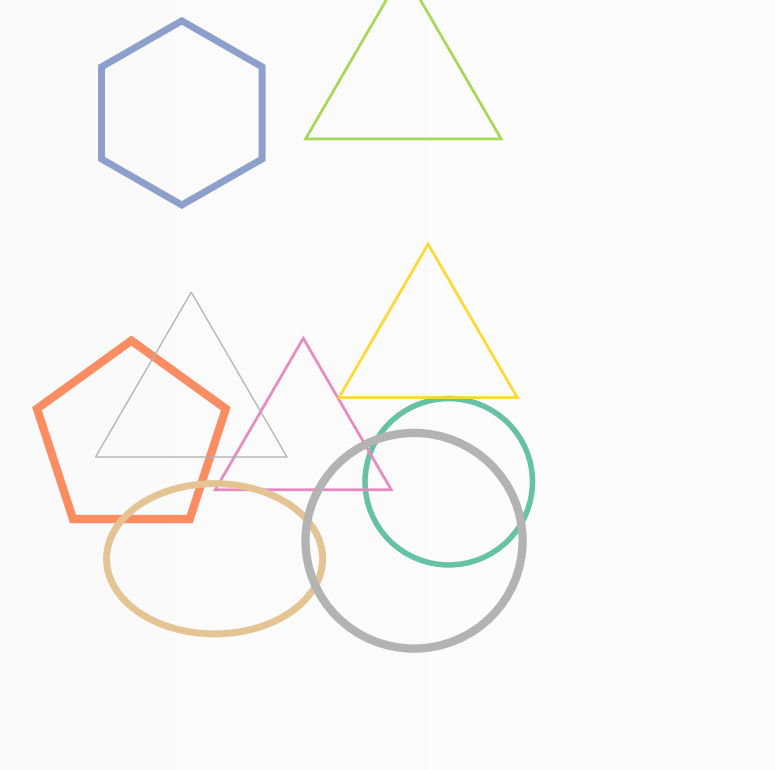[{"shape": "circle", "thickness": 2, "radius": 0.54, "center": [0.579, 0.374]}, {"shape": "pentagon", "thickness": 3, "radius": 0.64, "center": [0.17, 0.43]}, {"shape": "hexagon", "thickness": 2.5, "radius": 0.6, "center": [0.235, 0.853]}, {"shape": "triangle", "thickness": 1, "radius": 0.66, "center": [0.391, 0.43]}, {"shape": "triangle", "thickness": 1, "radius": 0.73, "center": [0.52, 0.892]}, {"shape": "triangle", "thickness": 1, "radius": 0.66, "center": [0.552, 0.55]}, {"shape": "oval", "thickness": 2.5, "radius": 0.7, "center": [0.277, 0.274]}, {"shape": "circle", "thickness": 3, "radius": 0.7, "center": [0.534, 0.298]}, {"shape": "triangle", "thickness": 0.5, "radius": 0.71, "center": [0.247, 0.478]}]